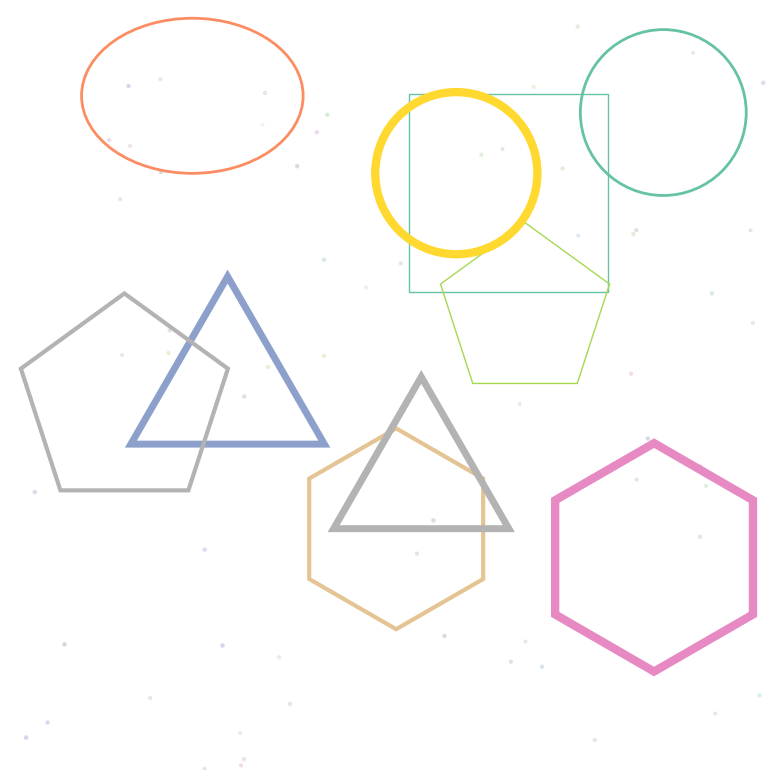[{"shape": "circle", "thickness": 1, "radius": 0.54, "center": [0.861, 0.854]}, {"shape": "square", "thickness": 0.5, "radius": 0.64, "center": [0.661, 0.749]}, {"shape": "oval", "thickness": 1, "radius": 0.72, "center": [0.25, 0.876]}, {"shape": "triangle", "thickness": 2.5, "radius": 0.73, "center": [0.296, 0.496]}, {"shape": "hexagon", "thickness": 3, "radius": 0.74, "center": [0.849, 0.276]}, {"shape": "pentagon", "thickness": 0.5, "radius": 0.58, "center": [0.682, 0.595]}, {"shape": "circle", "thickness": 3, "radius": 0.53, "center": [0.593, 0.775]}, {"shape": "hexagon", "thickness": 1.5, "radius": 0.65, "center": [0.515, 0.313]}, {"shape": "triangle", "thickness": 2.5, "radius": 0.66, "center": [0.547, 0.379]}, {"shape": "pentagon", "thickness": 1.5, "radius": 0.71, "center": [0.162, 0.478]}]